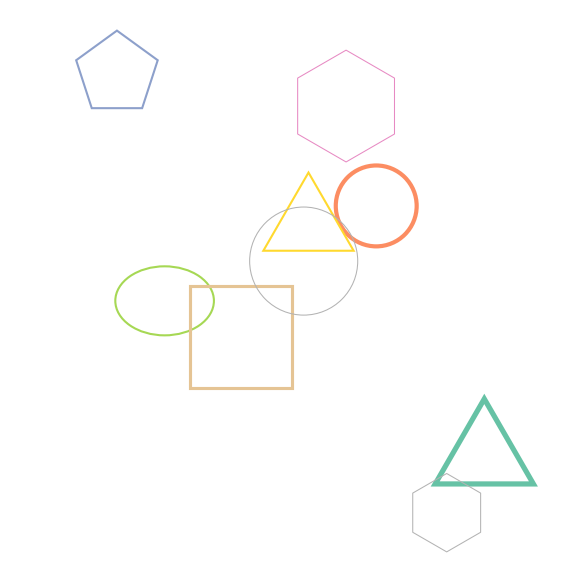[{"shape": "triangle", "thickness": 2.5, "radius": 0.49, "center": [0.839, 0.21]}, {"shape": "circle", "thickness": 2, "radius": 0.35, "center": [0.651, 0.643]}, {"shape": "pentagon", "thickness": 1, "radius": 0.37, "center": [0.203, 0.872]}, {"shape": "hexagon", "thickness": 0.5, "radius": 0.48, "center": [0.599, 0.815]}, {"shape": "oval", "thickness": 1, "radius": 0.43, "center": [0.285, 0.478]}, {"shape": "triangle", "thickness": 1, "radius": 0.45, "center": [0.534, 0.61]}, {"shape": "square", "thickness": 1.5, "radius": 0.44, "center": [0.417, 0.415]}, {"shape": "hexagon", "thickness": 0.5, "radius": 0.34, "center": [0.773, 0.111]}, {"shape": "circle", "thickness": 0.5, "radius": 0.47, "center": [0.526, 0.547]}]